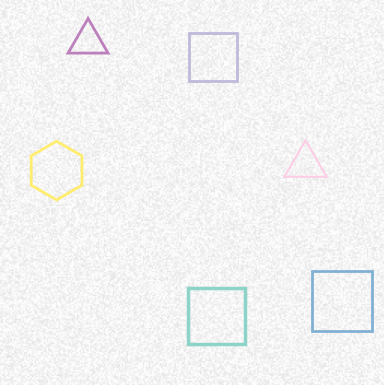[{"shape": "square", "thickness": 2.5, "radius": 0.37, "center": [0.562, 0.179]}, {"shape": "square", "thickness": 2, "radius": 0.31, "center": [0.553, 0.852]}, {"shape": "square", "thickness": 2, "radius": 0.39, "center": [0.889, 0.219]}, {"shape": "triangle", "thickness": 1.5, "radius": 0.32, "center": [0.794, 0.572]}, {"shape": "triangle", "thickness": 2, "radius": 0.3, "center": [0.229, 0.892]}, {"shape": "hexagon", "thickness": 2, "radius": 0.38, "center": [0.147, 0.557]}]